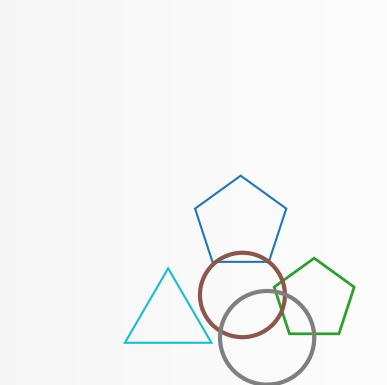[{"shape": "pentagon", "thickness": 1.5, "radius": 0.62, "center": [0.621, 0.42]}, {"shape": "pentagon", "thickness": 2, "radius": 0.54, "center": [0.811, 0.221]}, {"shape": "circle", "thickness": 3, "radius": 0.55, "center": [0.626, 0.234]}, {"shape": "circle", "thickness": 3, "radius": 0.61, "center": [0.689, 0.123]}, {"shape": "triangle", "thickness": 1.5, "radius": 0.64, "center": [0.434, 0.174]}]